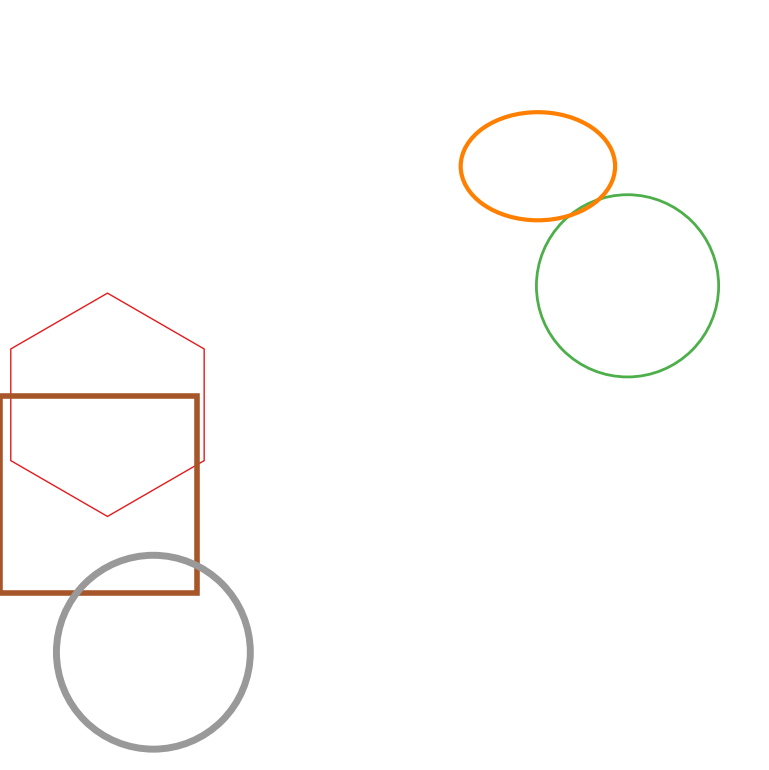[{"shape": "hexagon", "thickness": 0.5, "radius": 0.73, "center": [0.14, 0.474]}, {"shape": "circle", "thickness": 1, "radius": 0.59, "center": [0.815, 0.629]}, {"shape": "oval", "thickness": 1.5, "radius": 0.5, "center": [0.699, 0.784]}, {"shape": "square", "thickness": 2, "radius": 0.64, "center": [0.128, 0.358]}, {"shape": "circle", "thickness": 2.5, "radius": 0.63, "center": [0.199, 0.153]}]